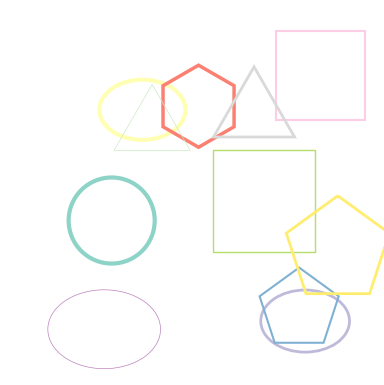[{"shape": "circle", "thickness": 3, "radius": 0.56, "center": [0.29, 0.427]}, {"shape": "oval", "thickness": 3, "radius": 0.56, "center": [0.37, 0.715]}, {"shape": "oval", "thickness": 2, "radius": 0.58, "center": [0.793, 0.166]}, {"shape": "hexagon", "thickness": 2.5, "radius": 0.53, "center": [0.516, 0.724]}, {"shape": "pentagon", "thickness": 1.5, "radius": 0.54, "center": [0.777, 0.197]}, {"shape": "square", "thickness": 1, "radius": 0.66, "center": [0.686, 0.478]}, {"shape": "square", "thickness": 1.5, "radius": 0.58, "center": [0.833, 0.804]}, {"shape": "triangle", "thickness": 2, "radius": 0.61, "center": [0.66, 0.705]}, {"shape": "oval", "thickness": 0.5, "radius": 0.73, "center": [0.271, 0.145]}, {"shape": "triangle", "thickness": 0.5, "radius": 0.57, "center": [0.395, 0.666]}, {"shape": "pentagon", "thickness": 2, "radius": 0.7, "center": [0.877, 0.351]}]